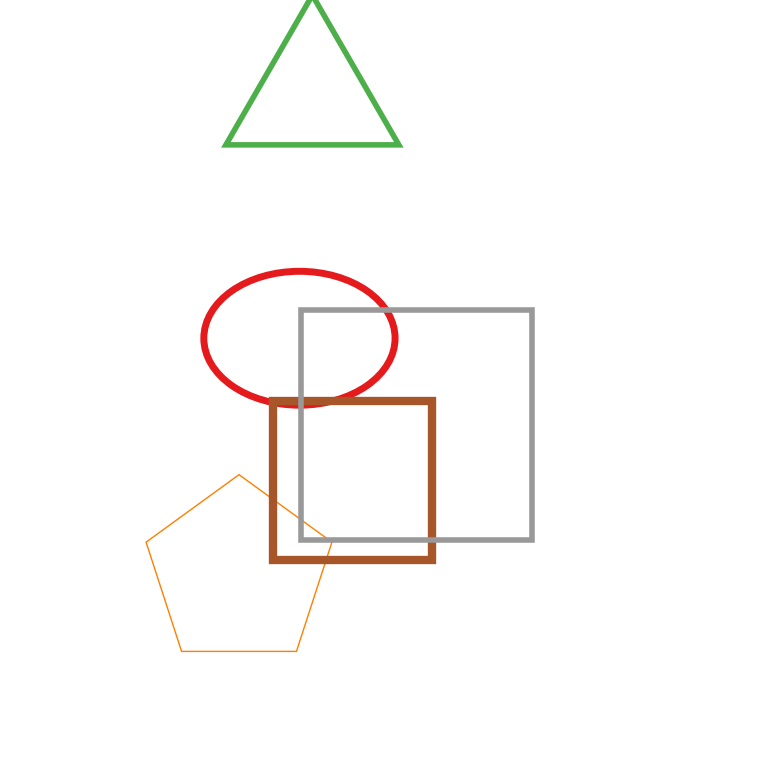[{"shape": "oval", "thickness": 2.5, "radius": 0.62, "center": [0.389, 0.561]}, {"shape": "triangle", "thickness": 2, "radius": 0.65, "center": [0.406, 0.877]}, {"shape": "pentagon", "thickness": 0.5, "radius": 0.63, "center": [0.31, 0.257]}, {"shape": "square", "thickness": 3, "radius": 0.52, "center": [0.457, 0.376]}, {"shape": "square", "thickness": 2, "radius": 0.75, "center": [0.541, 0.448]}]